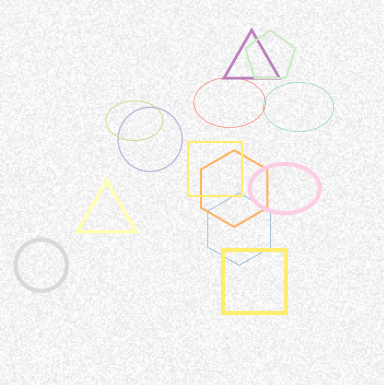[{"shape": "oval", "thickness": 0.5, "radius": 0.46, "center": [0.776, 0.722]}, {"shape": "triangle", "thickness": 2.5, "radius": 0.44, "center": [0.277, 0.442]}, {"shape": "circle", "thickness": 1, "radius": 0.42, "center": [0.39, 0.638]}, {"shape": "oval", "thickness": 0.5, "radius": 0.46, "center": [0.596, 0.734]}, {"shape": "hexagon", "thickness": 0.5, "radius": 0.47, "center": [0.621, 0.405]}, {"shape": "hexagon", "thickness": 1.5, "radius": 0.5, "center": [0.608, 0.51]}, {"shape": "oval", "thickness": 0.5, "radius": 0.37, "center": [0.349, 0.687]}, {"shape": "oval", "thickness": 3, "radius": 0.46, "center": [0.739, 0.51]}, {"shape": "circle", "thickness": 3, "radius": 0.33, "center": [0.107, 0.311]}, {"shape": "triangle", "thickness": 2, "radius": 0.42, "center": [0.654, 0.839]}, {"shape": "pentagon", "thickness": 1.5, "radius": 0.34, "center": [0.702, 0.853]}, {"shape": "square", "thickness": 3, "radius": 0.41, "center": [0.662, 0.269]}, {"shape": "square", "thickness": 1.5, "radius": 0.35, "center": [0.557, 0.561]}]